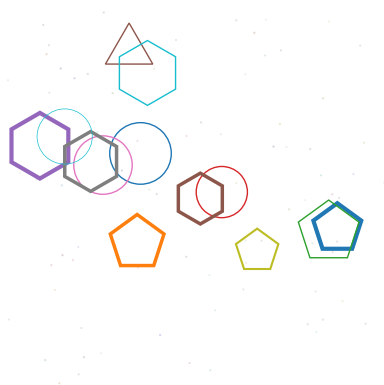[{"shape": "circle", "thickness": 1, "radius": 0.4, "center": [0.365, 0.601]}, {"shape": "pentagon", "thickness": 3, "radius": 0.33, "center": [0.876, 0.407]}, {"shape": "pentagon", "thickness": 2.5, "radius": 0.37, "center": [0.356, 0.37]}, {"shape": "pentagon", "thickness": 1, "radius": 0.41, "center": [0.854, 0.398]}, {"shape": "circle", "thickness": 1, "radius": 0.33, "center": [0.576, 0.501]}, {"shape": "hexagon", "thickness": 3, "radius": 0.43, "center": [0.104, 0.622]}, {"shape": "triangle", "thickness": 1, "radius": 0.36, "center": [0.335, 0.869]}, {"shape": "hexagon", "thickness": 2.5, "radius": 0.33, "center": [0.52, 0.484]}, {"shape": "circle", "thickness": 1, "radius": 0.38, "center": [0.268, 0.571]}, {"shape": "hexagon", "thickness": 2.5, "radius": 0.39, "center": [0.235, 0.581]}, {"shape": "pentagon", "thickness": 1.5, "radius": 0.29, "center": [0.668, 0.348]}, {"shape": "circle", "thickness": 0.5, "radius": 0.36, "center": [0.168, 0.645]}, {"shape": "hexagon", "thickness": 1, "radius": 0.42, "center": [0.383, 0.811]}]